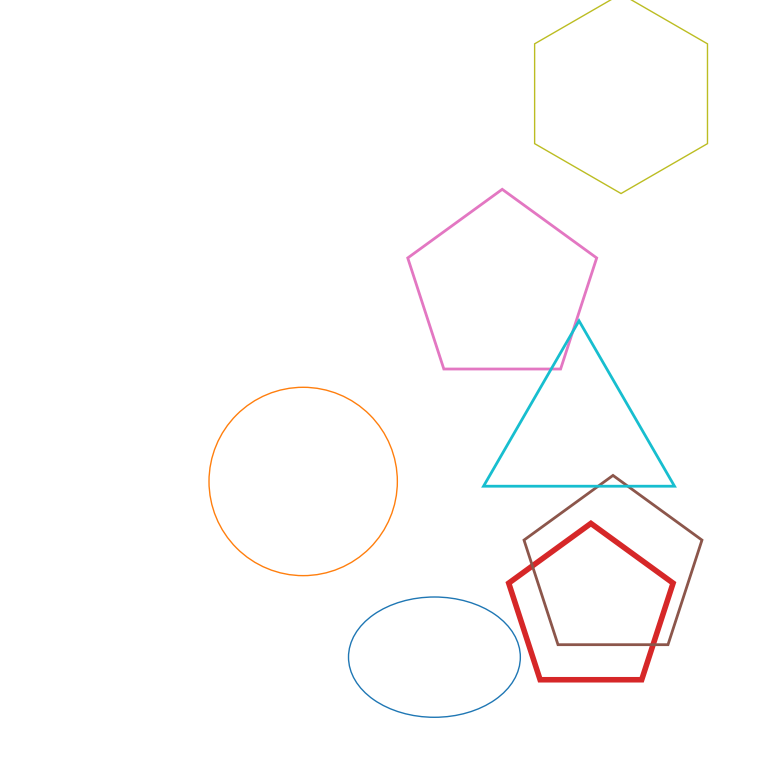[{"shape": "oval", "thickness": 0.5, "radius": 0.56, "center": [0.564, 0.147]}, {"shape": "circle", "thickness": 0.5, "radius": 0.61, "center": [0.394, 0.375]}, {"shape": "pentagon", "thickness": 2, "radius": 0.56, "center": [0.767, 0.208]}, {"shape": "pentagon", "thickness": 1, "radius": 0.61, "center": [0.796, 0.261]}, {"shape": "pentagon", "thickness": 1, "radius": 0.65, "center": [0.652, 0.625]}, {"shape": "hexagon", "thickness": 0.5, "radius": 0.65, "center": [0.807, 0.878]}, {"shape": "triangle", "thickness": 1, "radius": 0.72, "center": [0.752, 0.44]}]